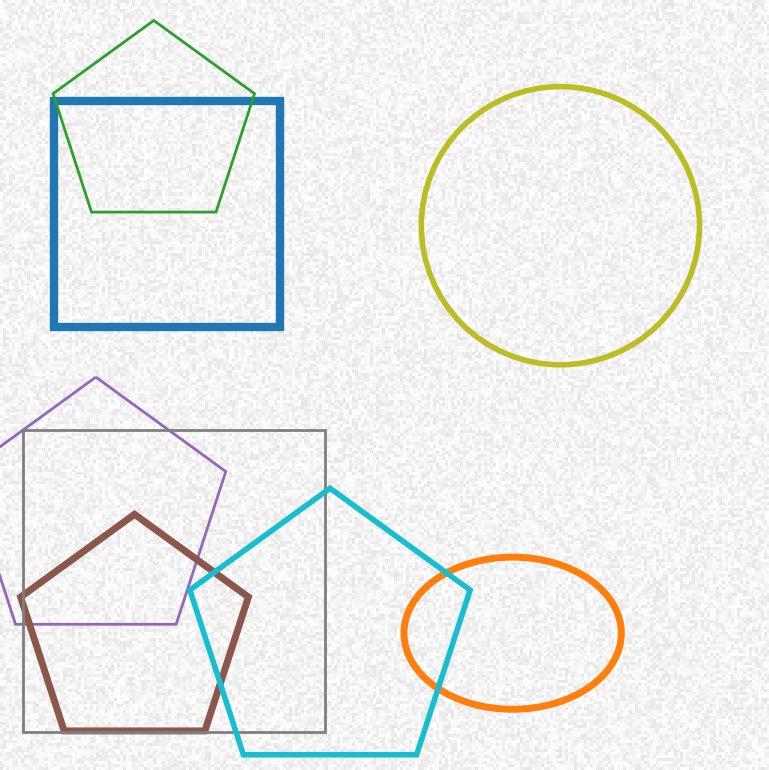[{"shape": "square", "thickness": 3, "radius": 0.73, "center": [0.217, 0.722]}, {"shape": "oval", "thickness": 2.5, "radius": 0.71, "center": [0.666, 0.178]}, {"shape": "pentagon", "thickness": 1, "radius": 0.69, "center": [0.2, 0.836]}, {"shape": "pentagon", "thickness": 1, "radius": 0.89, "center": [0.124, 0.333]}, {"shape": "pentagon", "thickness": 2.5, "radius": 0.78, "center": [0.175, 0.177]}, {"shape": "square", "thickness": 1, "radius": 0.98, "center": [0.226, 0.245]}, {"shape": "circle", "thickness": 2, "radius": 0.9, "center": [0.728, 0.707]}, {"shape": "pentagon", "thickness": 2, "radius": 0.96, "center": [0.429, 0.175]}]